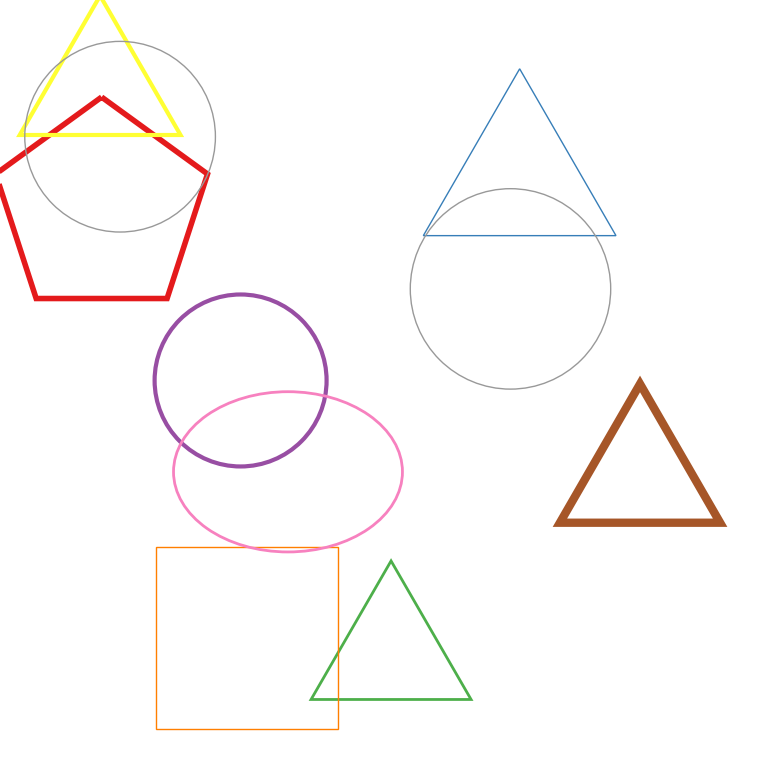[{"shape": "pentagon", "thickness": 2, "radius": 0.72, "center": [0.132, 0.729]}, {"shape": "triangle", "thickness": 0.5, "radius": 0.72, "center": [0.675, 0.766]}, {"shape": "triangle", "thickness": 1, "radius": 0.6, "center": [0.508, 0.152]}, {"shape": "circle", "thickness": 1.5, "radius": 0.56, "center": [0.312, 0.506]}, {"shape": "square", "thickness": 0.5, "radius": 0.59, "center": [0.321, 0.172]}, {"shape": "triangle", "thickness": 1.5, "radius": 0.6, "center": [0.13, 0.885]}, {"shape": "triangle", "thickness": 3, "radius": 0.6, "center": [0.831, 0.381]}, {"shape": "oval", "thickness": 1, "radius": 0.74, "center": [0.374, 0.387]}, {"shape": "circle", "thickness": 0.5, "radius": 0.65, "center": [0.663, 0.625]}, {"shape": "circle", "thickness": 0.5, "radius": 0.62, "center": [0.156, 0.822]}]